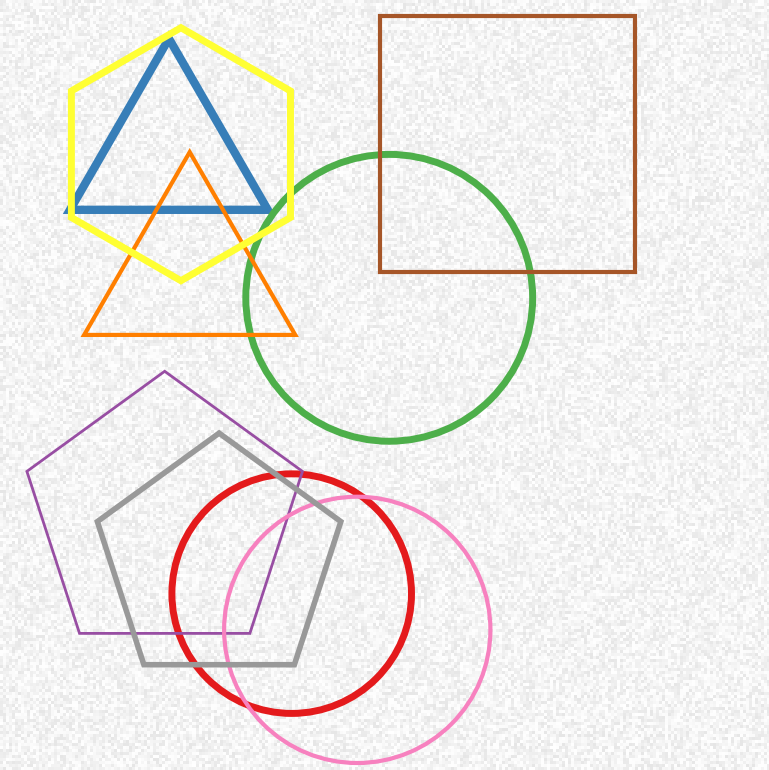[{"shape": "circle", "thickness": 2.5, "radius": 0.78, "center": [0.379, 0.229]}, {"shape": "triangle", "thickness": 3, "radius": 0.74, "center": [0.219, 0.802]}, {"shape": "circle", "thickness": 2.5, "radius": 0.93, "center": [0.505, 0.613]}, {"shape": "pentagon", "thickness": 1, "radius": 0.94, "center": [0.214, 0.33]}, {"shape": "triangle", "thickness": 1.5, "radius": 0.79, "center": [0.246, 0.644]}, {"shape": "hexagon", "thickness": 2.5, "radius": 0.82, "center": [0.235, 0.8]}, {"shape": "square", "thickness": 1.5, "radius": 0.83, "center": [0.66, 0.813]}, {"shape": "circle", "thickness": 1.5, "radius": 0.86, "center": [0.464, 0.182]}, {"shape": "pentagon", "thickness": 2, "radius": 0.83, "center": [0.285, 0.271]}]